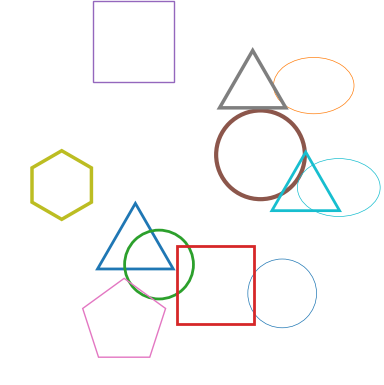[{"shape": "triangle", "thickness": 2, "radius": 0.57, "center": [0.352, 0.358]}, {"shape": "circle", "thickness": 0.5, "radius": 0.45, "center": [0.733, 0.238]}, {"shape": "oval", "thickness": 0.5, "radius": 0.52, "center": [0.815, 0.778]}, {"shape": "circle", "thickness": 2, "radius": 0.45, "center": [0.413, 0.313]}, {"shape": "square", "thickness": 2, "radius": 0.5, "center": [0.56, 0.259]}, {"shape": "square", "thickness": 1, "radius": 0.52, "center": [0.346, 0.892]}, {"shape": "circle", "thickness": 3, "radius": 0.58, "center": [0.677, 0.598]}, {"shape": "pentagon", "thickness": 1, "radius": 0.57, "center": [0.322, 0.164]}, {"shape": "triangle", "thickness": 2.5, "radius": 0.5, "center": [0.656, 0.77]}, {"shape": "hexagon", "thickness": 2.5, "radius": 0.45, "center": [0.16, 0.519]}, {"shape": "oval", "thickness": 0.5, "radius": 0.54, "center": [0.88, 0.513]}, {"shape": "triangle", "thickness": 2, "radius": 0.51, "center": [0.794, 0.504]}]